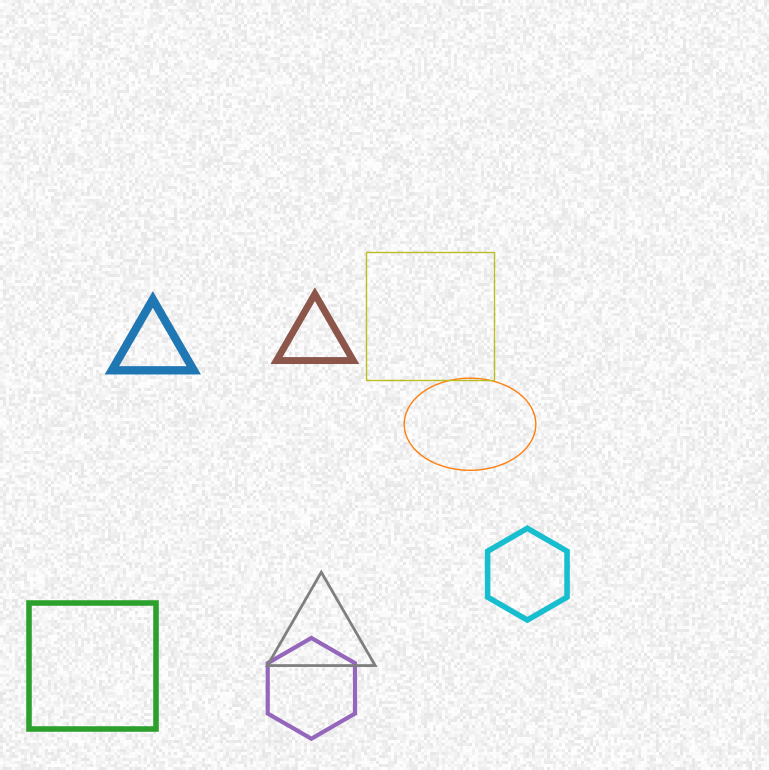[{"shape": "triangle", "thickness": 3, "radius": 0.31, "center": [0.198, 0.55]}, {"shape": "oval", "thickness": 0.5, "radius": 0.43, "center": [0.61, 0.449]}, {"shape": "square", "thickness": 2, "radius": 0.41, "center": [0.12, 0.135]}, {"shape": "hexagon", "thickness": 1.5, "radius": 0.33, "center": [0.404, 0.106]}, {"shape": "triangle", "thickness": 2.5, "radius": 0.29, "center": [0.409, 0.561]}, {"shape": "triangle", "thickness": 1, "radius": 0.4, "center": [0.417, 0.176]}, {"shape": "square", "thickness": 0.5, "radius": 0.41, "center": [0.558, 0.59]}, {"shape": "hexagon", "thickness": 2, "radius": 0.3, "center": [0.685, 0.254]}]